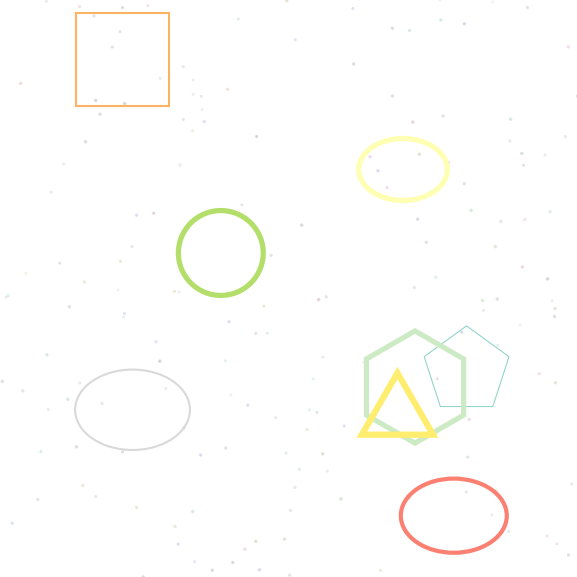[{"shape": "pentagon", "thickness": 0.5, "radius": 0.39, "center": [0.808, 0.358]}, {"shape": "oval", "thickness": 2.5, "radius": 0.38, "center": [0.698, 0.706]}, {"shape": "oval", "thickness": 2, "radius": 0.46, "center": [0.786, 0.106]}, {"shape": "square", "thickness": 1, "radius": 0.4, "center": [0.213, 0.896]}, {"shape": "circle", "thickness": 2.5, "radius": 0.37, "center": [0.382, 0.561]}, {"shape": "oval", "thickness": 1, "radius": 0.5, "center": [0.229, 0.29]}, {"shape": "hexagon", "thickness": 2.5, "radius": 0.49, "center": [0.719, 0.329]}, {"shape": "triangle", "thickness": 3, "radius": 0.36, "center": [0.688, 0.282]}]